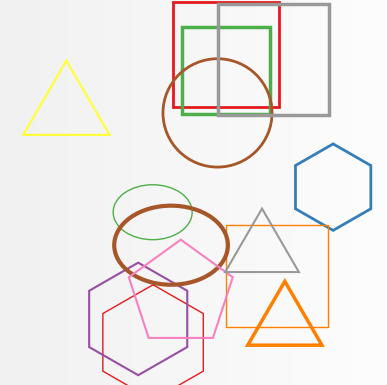[{"shape": "square", "thickness": 2, "radius": 0.69, "center": [0.584, 0.858]}, {"shape": "hexagon", "thickness": 1, "radius": 0.75, "center": [0.395, 0.111]}, {"shape": "hexagon", "thickness": 2, "radius": 0.56, "center": [0.86, 0.514]}, {"shape": "square", "thickness": 2.5, "radius": 0.56, "center": [0.584, 0.818]}, {"shape": "oval", "thickness": 1, "radius": 0.51, "center": [0.394, 0.449]}, {"shape": "hexagon", "thickness": 1.5, "radius": 0.73, "center": [0.357, 0.172]}, {"shape": "triangle", "thickness": 2.5, "radius": 0.55, "center": [0.735, 0.159]}, {"shape": "square", "thickness": 1, "radius": 0.66, "center": [0.715, 0.283]}, {"shape": "triangle", "thickness": 1.5, "radius": 0.64, "center": [0.171, 0.714]}, {"shape": "circle", "thickness": 2, "radius": 0.7, "center": [0.561, 0.707]}, {"shape": "oval", "thickness": 3, "radius": 0.73, "center": [0.441, 0.363]}, {"shape": "pentagon", "thickness": 1.5, "radius": 0.71, "center": [0.467, 0.236]}, {"shape": "triangle", "thickness": 1.5, "radius": 0.55, "center": [0.676, 0.348]}, {"shape": "square", "thickness": 2.5, "radius": 0.72, "center": [0.705, 0.845]}]